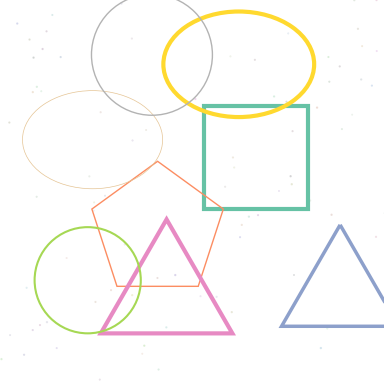[{"shape": "square", "thickness": 3, "radius": 0.67, "center": [0.665, 0.59]}, {"shape": "pentagon", "thickness": 1, "radius": 0.9, "center": [0.409, 0.402]}, {"shape": "triangle", "thickness": 2.5, "radius": 0.88, "center": [0.883, 0.24]}, {"shape": "triangle", "thickness": 3, "radius": 0.99, "center": [0.433, 0.233]}, {"shape": "circle", "thickness": 1.5, "radius": 0.69, "center": [0.228, 0.272]}, {"shape": "oval", "thickness": 3, "radius": 0.98, "center": [0.62, 0.833]}, {"shape": "oval", "thickness": 0.5, "radius": 0.91, "center": [0.24, 0.637]}, {"shape": "circle", "thickness": 1, "radius": 0.79, "center": [0.395, 0.858]}]